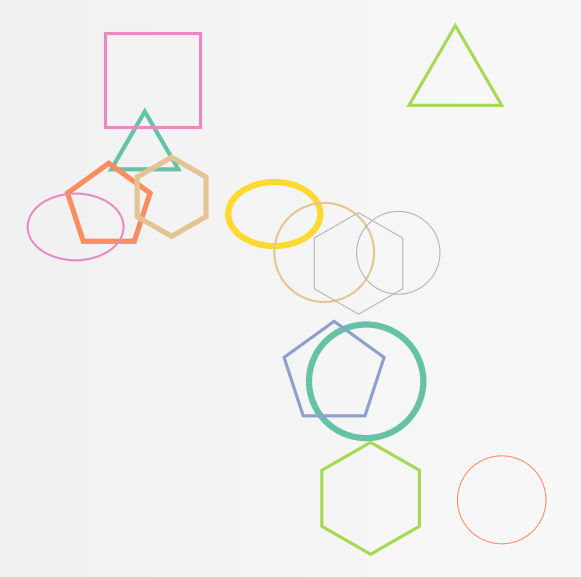[{"shape": "triangle", "thickness": 2, "radius": 0.33, "center": [0.249, 0.739]}, {"shape": "circle", "thickness": 3, "radius": 0.49, "center": [0.63, 0.339]}, {"shape": "pentagon", "thickness": 2.5, "radius": 0.37, "center": [0.187, 0.642]}, {"shape": "circle", "thickness": 0.5, "radius": 0.38, "center": [0.863, 0.134]}, {"shape": "pentagon", "thickness": 1.5, "radius": 0.45, "center": [0.575, 0.352]}, {"shape": "oval", "thickness": 1, "radius": 0.41, "center": [0.13, 0.606]}, {"shape": "square", "thickness": 1.5, "radius": 0.41, "center": [0.262, 0.86]}, {"shape": "triangle", "thickness": 1.5, "radius": 0.46, "center": [0.783, 0.863]}, {"shape": "hexagon", "thickness": 1.5, "radius": 0.48, "center": [0.638, 0.136]}, {"shape": "oval", "thickness": 3, "radius": 0.4, "center": [0.472, 0.629]}, {"shape": "hexagon", "thickness": 2.5, "radius": 0.34, "center": [0.295, 0.658]}, {"shape": "circle", "thickness": 1, "radius": 0.43, "center": [0.558, 0.562]}, {"shape": "hexagon", "thickness": 0.5, "radius": 0.44, "center": [0.617, 0.543]}, {"shape": "circle", "thickness": 0.5, "radius": 0.36, "center": [0.685, 0.561]}]